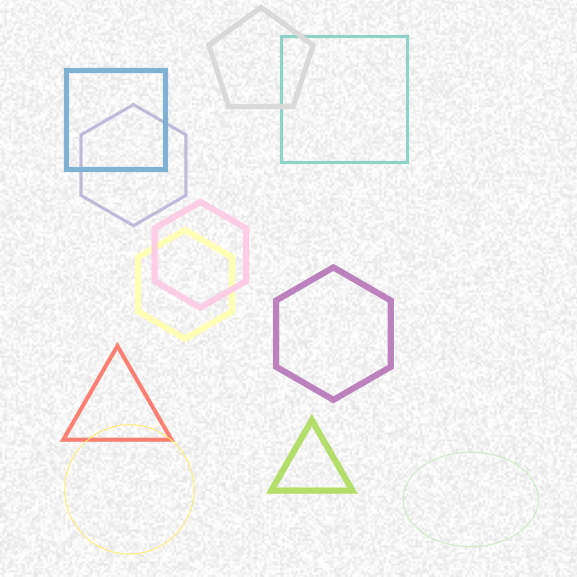[{"shape": "square", "thickness": 1.5, "radius": 0.55, "center": [0.596, 0.828]}, {"shape": "hexagon", "thickness": 3, "radius": 0.47, "center": [0.32, 0.507]}, {"shape": "hexagon", "thickness": 1.5, "radius": 0.52, "center": [0.231, 0.713]}, {"shape": "triangle", "thickness": 2, "radius": 0.54, "center": [0.203, 0.292]}, {"shape": "square", "thickness": 2.5, "radius": 0.43, "center": [0.201, 0.792]}, {"shape": "triangle", "thickness": 3, "radius": 0.41, "center": [0.54, 0.19]}, {"shape": "hexagon", "thickness": 3, "radius": 0.46, "center": [0.347, 0.558]}, {"shape": "pentagon", "thickness": 2.5, "radius": 0.47, "center": [0.452, 0.892]}, {"shape": "hexagon", "thickness": 3, "radius": 0.57, "center": [0.577, 0.421]}, {"shape": "oval", "thickness": 0.5, "radius": 0.59, "center": [0.815, 0.134]}, {"shape": "circle", "thickness": 0.5, "radius": 0.56, "center": [0.224, 0.152]}]